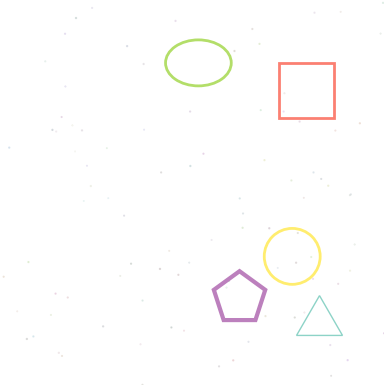[{"shape": "triangle", "thickness": 1, "radius": 0.34, "center": [0.83, 0.163]}, {"shape": "square", "thickness": 2, "radius": 0.35, "center": [0.797, 0.766]}, {"shape": "oval", "thickness": 2, "radius": 0.43, "center": [0.515, 0.837]}, {"shape": "pentagon", "thickness": 3, "radius": 0.35, "center": [0.622, 0.225]}, {"shape": "circle", "thickness": 2, "radius": 0.36, "center": [0.759, 0.334]}]